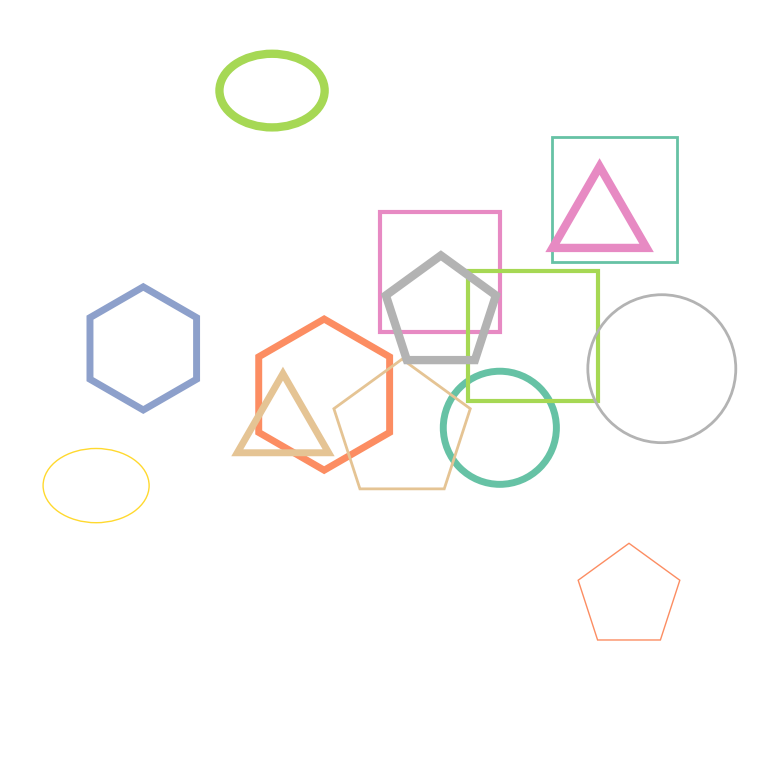[{"shape": "square", "thickness": 1, "radius": 0.41, "center": [0.798, 0.741]}, {"shape": "circle", "thickness": 2.5, "radius": 0.37, "center": [0.649, 0.444]}, {"shape": "hexagon", "thickness": 2.5, "radius": 0.49, "center": [0.421, 0.487]}, {"shape": "pentagon", "thickness": 0.5, "radius": 0.35, "center": [0.817, 0.225]}, {"shape": "hexagon", "thickness": 2.5, "radius": 0.4, "center": [0.186, 0.548]}, {"shape": "square", "thickness": 1.5, "radius": 0.39, "center": [0.572, 0.647]}, {"shape": "triangle", "thickness": 3, "radius": 0.35, "center": [0.779, 0.713]}, {"shape": "oval", "thickness": 3, "radius": 0.34, "center": [0.353, 0.882]}, {"shape": "square", "thickness": 1.5, "radius": 0.42, "center": [0.692, 0.564]}, {"shape": "oval", "thickness": 0.5, "radius": 0.34, "center": [0.125, 0.369]}, {"shape": "triangle", "thickness": 2.5, "radius": 0.34, "center": [0.367, 0.446]}, {"shape": "pentagon", "thickness": 1, "radius": 0.47, "center": [0.522, 0.44]}, {"shape": "circle", "thickness": 1, "radius": 0.48, "center": [0.859, 0.521]}, {"shape": "pentagon", "thickness": 3, "radius": 0.38, "center": [0.573, 0.593]}]